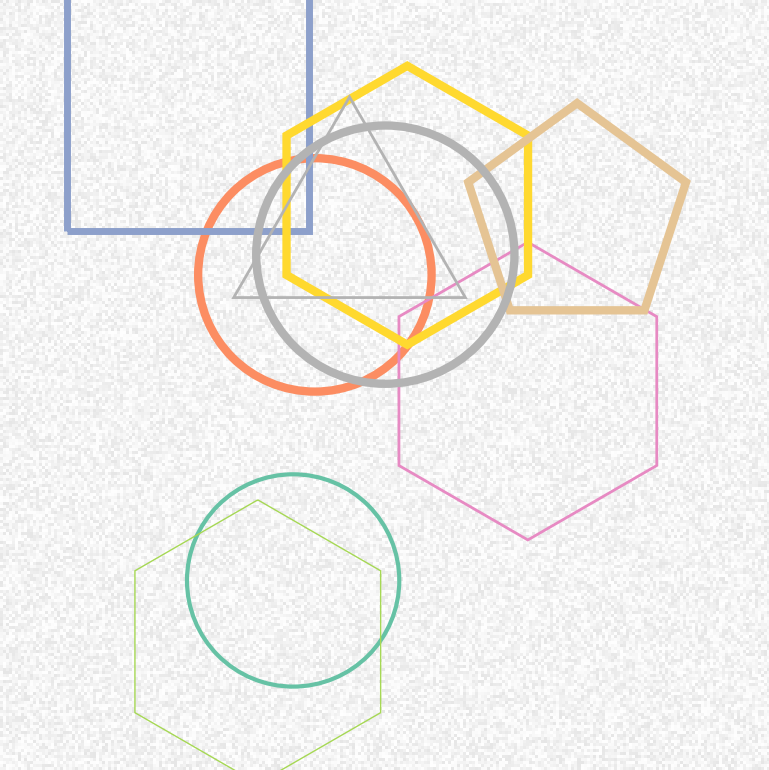[{"shape": "circle", "thickness": 1.5, "radius": 0.69, "center": [0.381, 0.246]}, {"shape": "circle", "thickness": 3, "radius": 0.76, "center": [0.409, 0.643]}, {"shape": "square", "thickness": 2.5, "radius": 0.78, "center": [0.244, 0.857]}, {"shape": "hexagon", "thickness": 1, "radius": 0.97, "center": [0.686, 0.492]}, {"shape": "hexagon", "thickness": 0.5, "radius": 0.92, "center": [0.335, 0.167]}, {"shape": "hexagon", "thickness": 3, "radius": 0.91, "center": [0.529, 0.733]}, {"shape": "pentagon", "thickness": 3, "radius": 0.74, "center": [0.749, 0.717]}, {"shape": "circle", "thickness": 3, "radius": 0.84, "center": [0.5, 0.669]}, {"shape": "triangle", "thickness": 1, "radius": 0.87, "center": [0.454, 0.7]}]